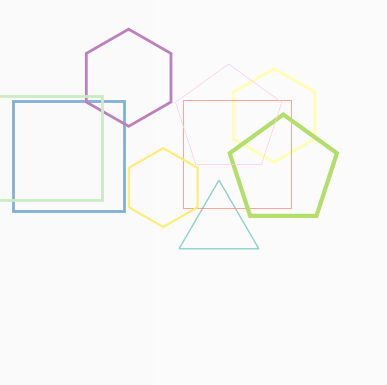[{"shape": "triangle", "thickness": 1, "radius": 0.59, "center": [0.565, 0.413]}, {"shape": "hexagon", "thickness": 2, "radius": 0.61, "center": [0.708, 0.7]}, {"shape": "square", "thickness": 0.5, "radius": 0.7, "center": [0.611, 0.599]}, {"shape": "square", "thickness": 2, "radius": 0.71, "center": [0.176, 0.595]}, {"shape": "pentagon", "thickness": 3, "radius": 0.73, "center": [0.731, 0.557]}, {"shape": "pentagon", "thickness": 0.5, "radius": 0.72, "center": [0.59, 0.69]}, {"shape": "hexagon", "thickness": 2, "radius": 0.63, "center": [0.332, 0.798]}, {"shape": "square", "thickness": 2, "radius": 0.67, "center": [0.129, 0.616]}, {"shape": "hexagon", "thickness": 1.5, "radius": 0.51, "center": [0.421, 0.513]}]